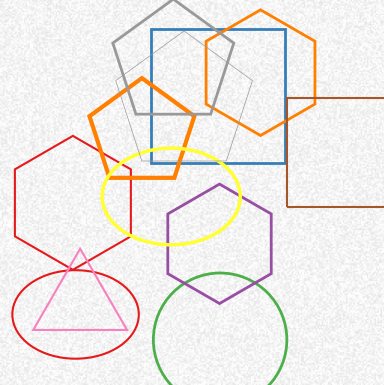[{"shape": "hexagon", "thickness": 1.5, "radius": 0.87, "center": [0.189, 0.473]}, {"shape": "oval", "thickness": 1.5, "radius": 0.82, "center": [0.196, 0.183]}, {"shape": "square", "thickness": 2, "radius": 0.87, "center": [0.567, 0.751]}, {"shape": "circle", "thickness": 2, "radius": 0.87, "center": [0.572, 0.118]}, {"shape": "hexagon", "thickness": 2, "radius": 0.78, "center": [0.57, 0.367]}, {"shape": "hexagon", "thickness": 2, "radius": 0.82, "center": [0.677, 0.811]}, {"shape": "pentagon", "thickness": 3, "radius": 0.72, "center": [0.369, 0.654]}, {"shape": "oval", "thickness": 2.5, "radius": 0.9, "center": [0.445, 0.49]}, {"shape": "square", "thickness": 1.5, "radius": 0.71, "center": [0.887, 0.605]}, {"shape": "triangle", "thickness": 1.5, "radius": 0.7, "center": [0.208, 0.213]}, {"shape": "pentagon", "thickness": 0.5, "radius": 0.93, "center": [0.478, 0.733]}, {"shape": "pentagon", "thickness": 2, "radius": 0.83, "center": [0.45, 0.837]}]